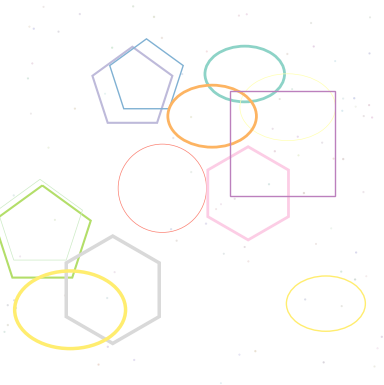[{"shape": "oval", "thickness": 2, "radius": 0.52, "center": [0.636, 0.808]}, {"shape": "oval", "thickness": 0.5, "radius": 0.62, "center": [0.747, 0.722]}, {"shape": "pentagon", "thickness": 1.5, "radius": 0.55, "center": [0.344, 0.769]}, {"shape": "circle", "thickness": 0.5, "radius": 0.57, "center": [0.422, 0.511]}, {"shape": "pentagon", "thickness": 1, "radius": 0.5, "center": [0.38, 0.799]}, {"shape": "oval", "thickness": 2, "radius": 0.58, "center": [0.551, 0.698]}, {"shape": "pentagon", "thickness": 1.5, "radius": 0.66, "center": [0.11, 0.386]}, {"shape": "hexagon", "thickness": 2, "radius": 0.61, "center": [0.645, 0.498]}, {"shape": "hexagon", "thickness": 2.5, "radius": 0.7, "center": [0.293, 0.247]}, {"shape": "square", "thickness": 1, "radius": 0.68, "center": [0.734, 0.627]}, {"shape": "pentagon", "thickness": 0.5, "radius": 0.58, "center": [0.104, 0.418]}, {"shape": "oval", "thickness": 1, "radius": 0.51, "center": [0.846, 0.211]}, {"shape": "oval", "thickness": 2.5, "radius": 0.72, "center": [0.182, 0.195]}]